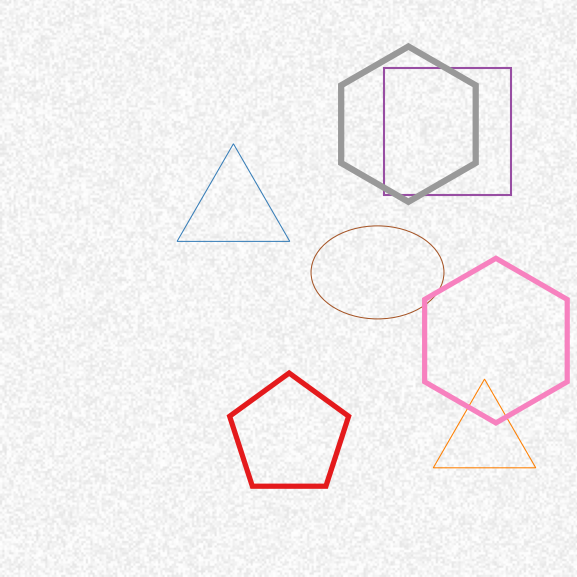[{"shape": "pentagon", "thickness": 2.5, "radius": 0.54, "center": [0.501, 0.245]}, {"shape": "triangle", "thickness": 0.5, "radius": 0.56, "center": [0.404, 0.637]}, {"shape": "square", "thickness": 1, "radius": 0.55, "center": [0.775, 0.772]}, {"shape": "triangle", "thickness": 0.5, "radius": 0.51, "center": [0.839, 0.24]}, {"shape": "oval", "thickness": 0.5, "radius": 0.58, "center": [0.654, 0.527]}, {"shape": "hexagon", "thickness": 2.5, "radius": 0.71, "center": [0.859, 0.409]}, {"shape": "hexagon", "thickness": 3, "radius": 0.67, "center": [0.707, 0.784]}]